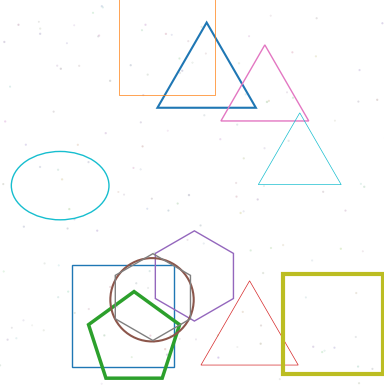[{"shape": "triangle", "thickness": 1.5, "radius": 0.74, "center": [0.537, 0.794]}, {"shape": "square", "thickness": 1, "radius": 0.66, "center": [0.318, 0.179]}, {"shape": "square", "thickness": 0.5, "radius": 0.62, "center": [0.433, 0.878]}, {"shape": "pentagon", "thickness": 2.5, "radius": 0.62, "center": [0.348, 0.118]}, {"shape": "triangle", "thickness": 0.5, "radius": 0.73, "center": [0.648, 0.125]}, {"shape": "hexagon", "thickness": 1, "radius": 0.59, "center": [0.505, 0.283]}, {"shape": "circle", "thickness": 1.5, "radius": 0.54, "center": [0.395, 0.221]}, {"shape": "triangle", "thickness": 1, "radius": 0.66, "center": [0.688, 0.752]}, {"shape": "hexagon", "thickness": 1, "radius": 0.56, "center": [0.397, 0.228]}, {"shape": "square", "thickness": 3, "radius": 0.65, "center": [0.865, 0.159]}, {"shape": "triangle", "thickness": 0.5, "radius": 0.62, "center": [0.779, 0.583]}, {"shape": "oval", "thickness": 1, "radius": 0.63, "center": [0.156, 0.518]}]